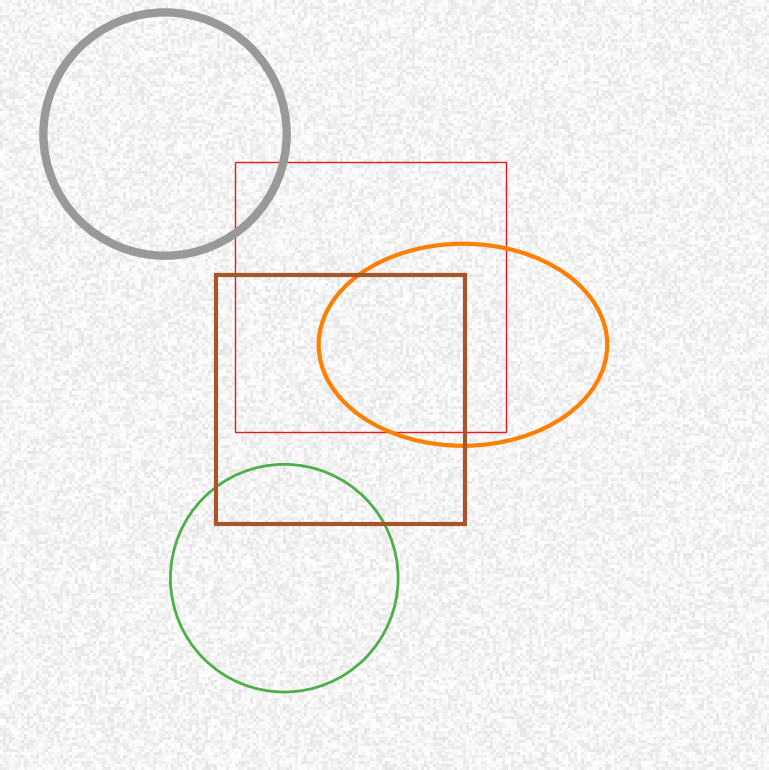[{"shape": "square", "thickness": 0.5, "radius": 0.88, "center": [0.481, 0.614]}, {"shape": "circle", "thickness": 1, "radius": 0.74, "center": [0.369, 0.249]}, {"shape": "oval", "thickness": 1.5, "radius": 0.94, "center": [0.601, 0.552]}, {"shape": "square", "thickness": 1.5, "radius": 0.81, "center": [0.442, 0.482]}, {"shape": "circle", "thickness": 3, "radius": 0.79, "center": [0.214, 0.826]}]